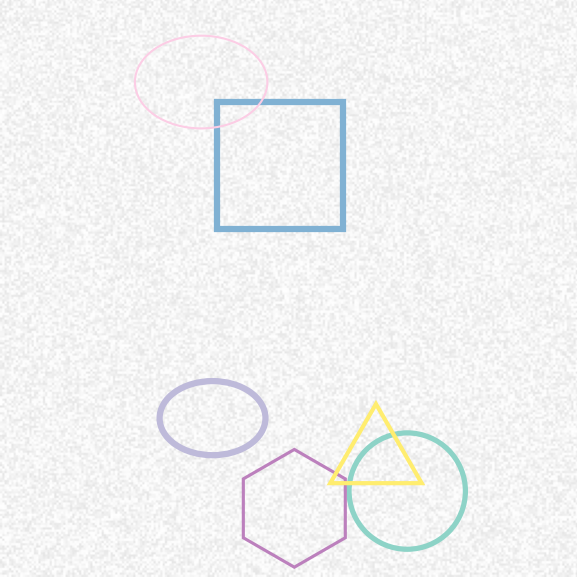[{"shape": "circle", "thickness": 2.5, "radius": 0.5, "center": [0.705, 0.149]}, {"shape": "oval", "thickness": 3, "radius": 0.46, "center": [0.368, 0.275]}, {"shape": "square", "thickness": 3, "radius": 0.55, "center": [0.485, 0.712]}, {"shape": "oval", "thickness": 1, "radius": 0.57, "center": [0.348, 0.857]}, {"shape": "hexagon", "thickness": 1.5, "radius": 0.51, "center": [0.51, 0.119]}, {"shape": "triangle", "thickness": 2, "radius": 0.46, "center": [0.651, 0.208]}]